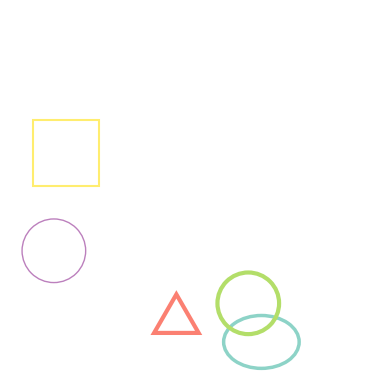[{"shape": "oval", "thickness": 2.5, "radius": 0.49, "center": [0.679, 0.112]}, {"shape": "triangle", "thickness": 3, "radius": 0.33, "center": [0.458, 0.169]}, {"shape": "circle", "thickness": 3, "radius": 0.4, "center": [0.645, 0.212]}, {"shape": "circle", "thickness": 1, "radius": 0.41, "center": [0.14, 0.349]}, {"shape": "square", "thickness": 1.5, "radius": 0.43, "center": [0.172, 0.602]}]